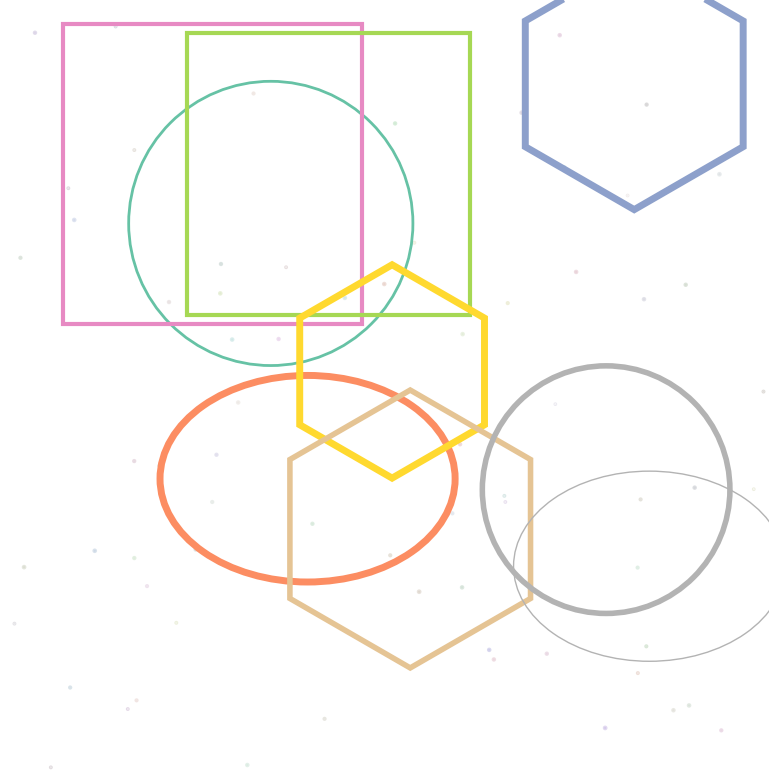[{"shape": "circle", "thickness": 1, "radius": 0.92, "center": [0.352, 0.71]}, {"shape": "oval", "thickness": 2.5, "radius": 0.96, "center": [0.399, 0.378]}, {"shape": "hexagon", "thickness": 2.5, "radius": 0.82, "center": [0.824, 0.891]}, {"shape": "square", "thickness": 1.5, "radius": 0.97, "center": [0.276, 0.774]}, {"shape": "square", "thickness": 1.5, "radius": 0.92, "center": [0.426, 0.774]}, {"shape": "hexagon", "thickness": 2.5, "radius": 0.69, "center": [0.509, 0.518]}, {"shape": "hexagon", "thickness": 2, "radius": 0.9, "center": [0.533, 0.313]}, {"shape": "circle", "thickness": 2, "radius": 0.8, "center": [0.787, 0.364]}, {"shape": "oval", "thickness": 0.5, "radius": 0.88, "center": [0.843, 0.265]}]